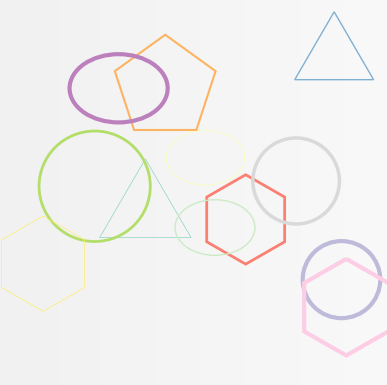[{"shape": "triangle", "thickness": 0.5, "radius": 0.68, "center": [0.375, 0.451]}, {"shape": "oval", "thickness": 0.5, "radius": 0.51, "center": [0.53, 0.59]}, {"shape": "circle", "thickness": 3, "radius": 0.5, "center": [0.881, 0.274]}, {"shape": "hexagon", "thickness": 2, "radius": 0.58, "center": [0.634, 0.43]}, {"shape": "triangle", "thickness": 1, "radius": 0.59, "center": [0.862, 0.852]}, {"shape": "pentagon", "thickness": 1.5, "radius": 0.68, "center": [0.426, 0.773]}, {"shape": "circle", "thickness": 2, "radius": 0.72, "center": [0.244, 0.516]}, {"shape": "hexagon", "thickness": 3, "radius": 0.63, "center": [0.894, 0.202]}, {"shape": "circle", "thickness": 2.5, "radius": 0.56, "center": [0.764, 0.53]}, {"shape": "oval", "thickness": 3, "radius": 0.63, "center": [0.306, 0.771]}, {"shape": "oval", "thickness": 1, "radius": 0.52, "center": [0.555, 0.409]}, {"shape": "hexagon", "thickness": 0.5, "radius": 0.62, "center": [0.111, 0.315]}]